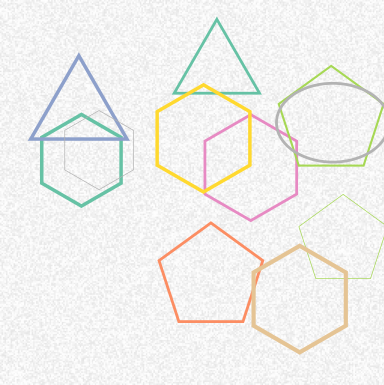[{"shape": "hexagon", "thickness": 2.5, "radius": 0.59, "center": [0.211, 0.584]}, {"shape": "triangle", "thickness": 2, "radius": 0.64, "center": [0.563, 0.822]}, {"shape": "pentagon", "thickness": 2, "radius": 0.71, "center": [0.548, 0.279]}, {"shape": "triangle", "thickness": 2.5, "radius": 0.72, "center": [0.205, 0.711]}, {"shape": "hexagon", "thickness": 2, "radius": 0.69, "center": [0.651, 0.565]}, {"shape": "pentagon", "thickness": 0.5, "radius": 0.6, "center": [0.891, 0.374]}, {"shape": "pentagon", "thickness": 1.5, "radius": 0.72, "center": [0.86, 0.686]}, {"shape": "hexagon", "thickness": 2.5, "radius": 0.7, "center": [0.529, 0.64]}, {"shape": "hexagon", "thickness": 3, "radius": 0.69, "center": [0.778, 0.223]}, {"shape": "hexagon", "thickness": 0.5, "radius": 0.51, "center": [0.257, 0.61]}, {"shape": "oval", "thickness": 2, "radius": 0.73, "center": [0.864, 0.681]}]